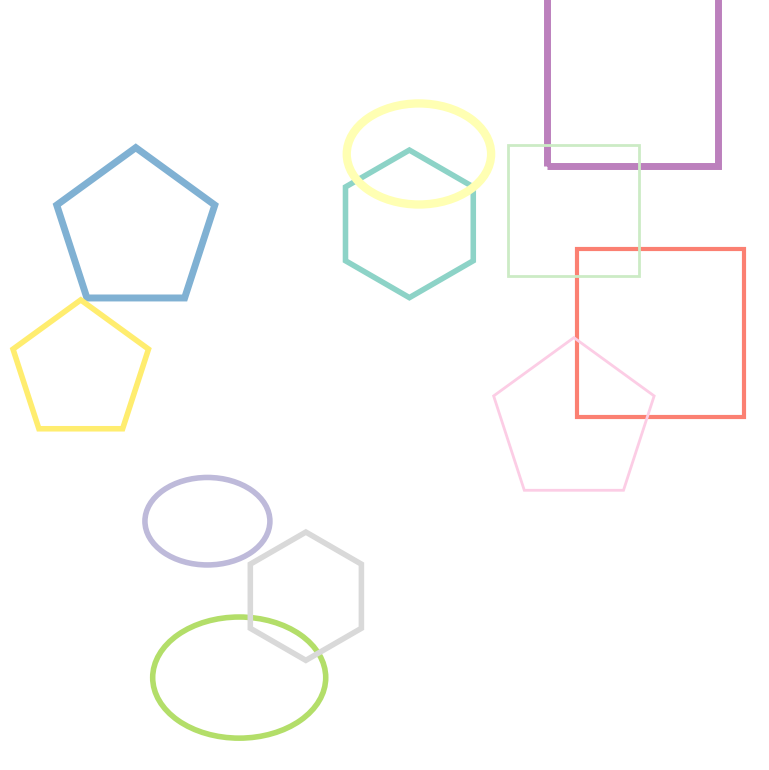[{"shape": "hexagon", "thickness": 2, "radius": 0.48, "center": [0.532, 0.709]}, {"shape": "oval", "thickness": 3, "radius": 0.47, "center": [0.544, 0.8]}, {"shape": "oval", "thickness": 2, "radius": 0.41, "center": [0.269, 0.323]}, {"shape": "square", "thickness": 1.5, "radius": 0.54, "center": [0.858, 0.568]}, {"shape": "pentagon", "thickness": 2.5, "radius": 0.54, "center": [0.176, 0.7]}, {"shape": "oval", "thickness": 2, "radius": 0.56, "center": [0.311, 0.12]}, {"shape": "pentagon", "thickness": 1, "radius": 0.55, "center": [0.745, 0.452]}, {"shape": "hexagon", "thickness": 2, "radius": 0.42, "center": [0.397, 0.226]}, {"shape": "square", "thickness": 2.5, "radius": 0.55, "center": [0.822, 0.895]}, {"shape": "square", "thickness": 1, "radius": 0.43, "center": [0.745, 0.726]}, {"shape": "pentagon", "thickness": 2, "radius": 0.46, "center": [0.105, 0.518]}]